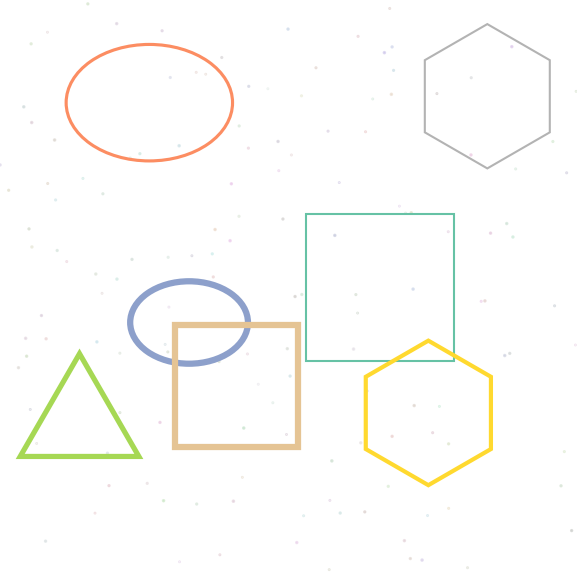[{"shape": "square", "thickness": 1, "radius": 0.64, "center": [0.659, 0.501]}, {"shape": "oval", "thickness": 1.5, "radius": 0.72, "center": [0.259, 0.821]}, {"shape": "oval", "thickness": 3, "radius": 0.51, "center": [0.327, 0.441]}, {"shape": "triangle", "thickness": 2.5, "radius": 0.59, "center": [0.138, 0.268]}, {"shape": "hexagon", "thickness": 2, "radius": 0.63, "center": [0.742, 0.284]}, {"shape": "square", "thickness": 3, "radius": 0.53, "center": [0.41, 0.331]}, {"shape": "hexagon", "thickness": 1, "radius": 0.62, "center": [0.844, 0.832]}]